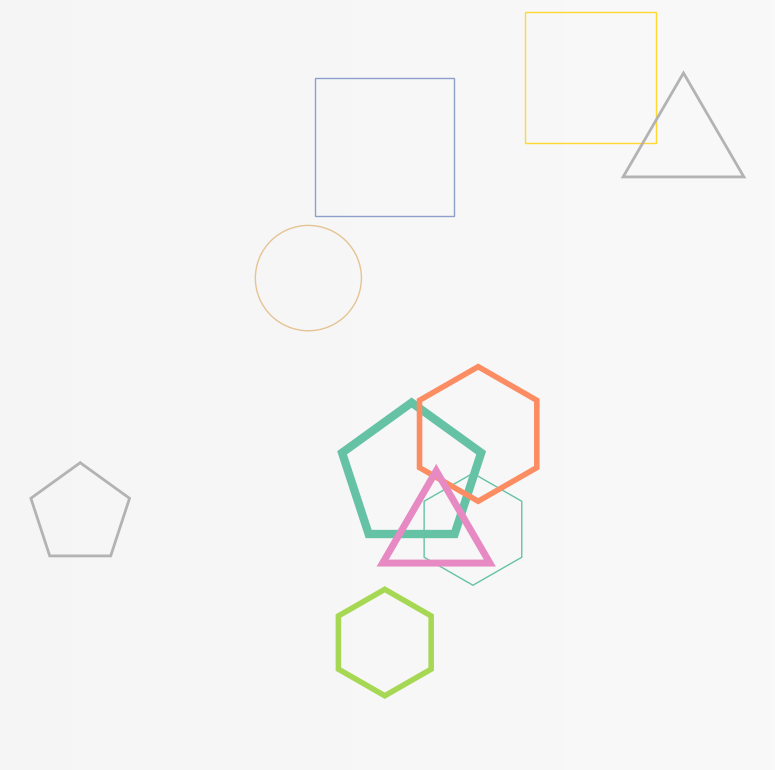[{"shape": "hexagon", "thickness": 0.5, "radius": 0.36, "center": [0.61, 0.313]}, {"shape": "pentagon", "thickness": 3, "radius": 0.47, "center": [0.531, 0.383]}, {"shape": "hexagon", "thickness": 2, "radius": 0.44, "center": [0.617, 0.436]}, {"shape": "square", "thickness": 0.5, "radius": 0.45, "center": [0.496, 0.809]}, {"shape": "triangle", "thickness": 2.5, "radius": 0.4, "center": [0.563, 0.309]}, {"shape": "hexagon", "thickness": 2, "radius": 0.35, "center": [0.497, 0.166]}, {"shape": "square", "thickness": 0.5, "radius": 0.42, "center": [0.762, 0.899]}, {"shape": "circle", "thickness": 0.5, "radius": 0.34, "center": [0.398, 0.639]}, {"shape": "pentagon", "thickness": 1, "radius": 0.33, "center": [0.103, 0.332]}, {"shape": "triangle", "thickness": 1, "radius": 0.45, "center": [0.882, 0.815]}]